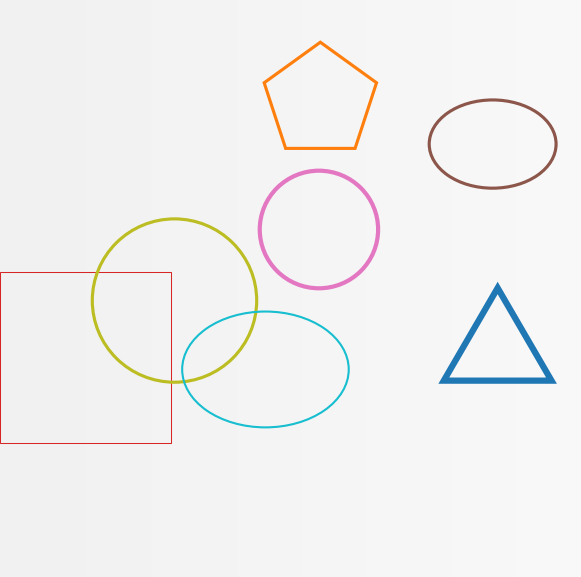[{"shape": "triangle", "thickness": 3, "radius": 0.53, "center": [0.856, 0.393]}, {"shape": "pentagon", "thickness": 1.5, "radius": 0.51, "center": [0.551, 0.824]}, {"shape": "square", "thickness": 0.5, "radius": 0.74, "center": [0.147, 0.38]}, {"shape": "oval", "thickness": 1.5, "radius": 0.55, "center": [0.848, 0.75]}, {"shape": "circle", "thickness": 2, "radius": 0.51, "center": [0.549, 0.602]}, {"shape": "circle", "thickness": 1.5, "radius": 0.71, "center": [0.3, 0.479]}, {"shape": "oval", "thickness": 1, "radius": 0.72, "center": [0.457, 0.359]}]